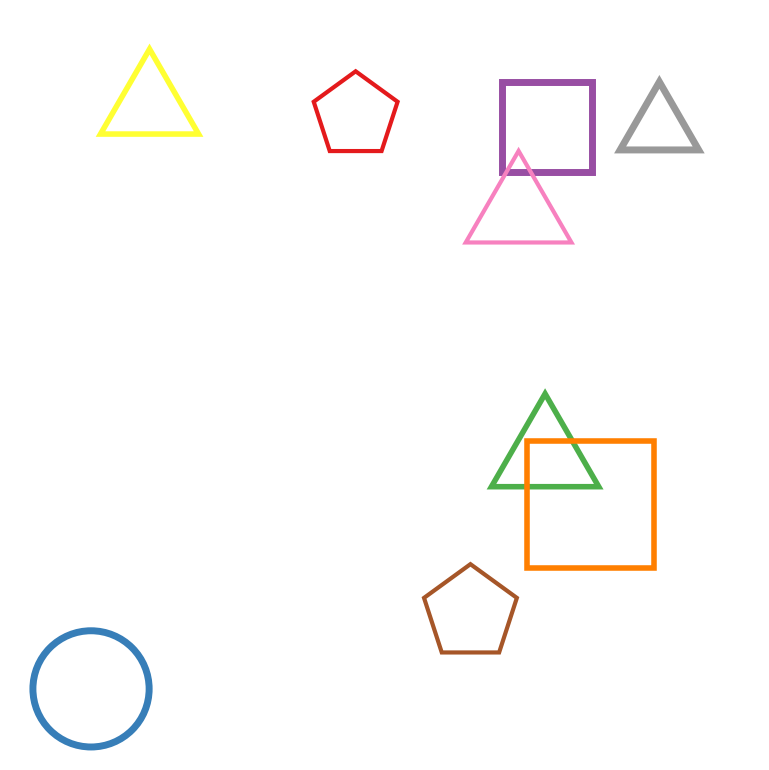[{"shape": "pentagon", "thickness": 1.5, "radius": 0.29, "center": [0.462, 0.85]}, {"shape": "circle", "thickness": 2.5, "radius": 0.38, "center": [0.118, 0.105]}, {"shape": "triangle", "thickness": 2, "radius": 0.4, "center": [0.708, 0.408]}, {"shape": "square", "thickness": 2.5, "radius": 0.29, "center": [0.711, 0.835]}, {"shape": "square", "thickness": 2, "radius": 0.41, "center": [0.766, 0.345]}, {"shape": "triangle", "thickness": 2, "radius": 0.37, "center": [0.194, 0.863]}, {"shape": "pentagon", "thickness": 1.5, "radius": 0.32, "center": [0.611, 0.204]}, {"shape": "triangle", "thickness": 1.5, "radius": 0.4, "center": [0.673, 0.725]}, {"shape": "triangle", "thickness": 2.5, "radius": 0.29, "center": [0.856, 0.835]}]